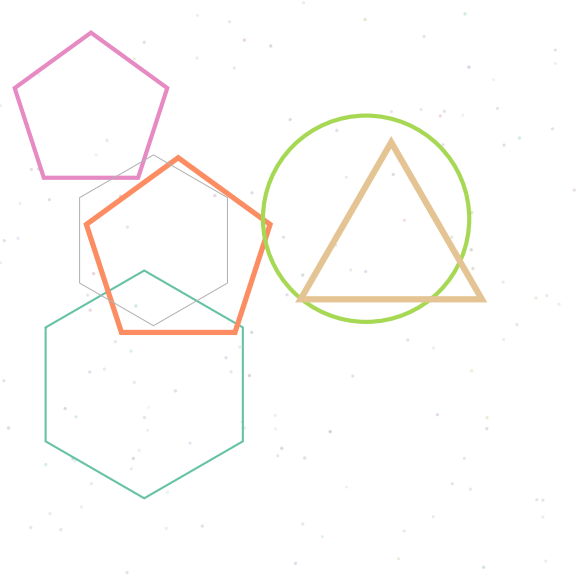[{"shape": "hexagon", "thickness": 1, "radius": 0.99, "center": [0.25, 0.334]}, {"shape": "pentagon", "thickness": 2.5, "radius": 0.84, "center": [0.309, 0.559]}, {"shape": "pentagon", "thickness": 2, "radius": 0.69, "center": [0.158, 0.804]}, {"shape": "circle", "thickness": 2, "radius": 0.89, "center": [0.634, 0.62]}, {"shape": "triangle", "thickness": 3, "radius": 0.91, "center": [0.677, 0.571]}, {"shape": "hexagon", "thickness": 0.5, "radius": 0.74, "center": [0.266, 0.583]}]